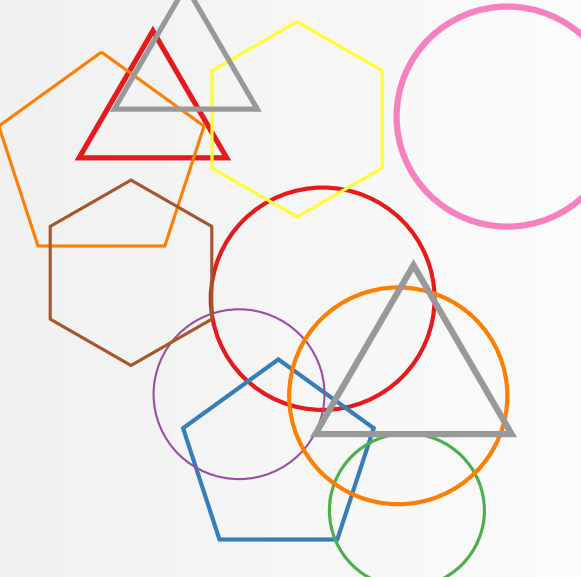[{"shape": "circle", "thickness": 2, "radius": 0.96, "center": [0.555, 0.482]}, {"shape": "triangle", "thickness": 2.5, "radius": 0.73, "center": [0.263, 0.799]}, {"shape": "pentagon", "thickness": 2, "radius": 0.86, "center": [0.479, 0.204]}, {"shape": "circle", "thickness": 1.5, "radius": 0.67, "center": [0.7, 0.115]}, {"shape": "circle", "thickness": 1, "radius": 0.74, "center": [0.411, 0.317]}, {"shape": "circle", "thickness": 2, "radius": 0.94, "center": [0.685, 0.314]}, {"shape": "pentagon", "thickness": 1.5, "radius": 0.93, "center": [0.174, 0.723]}, {"shape": "hexagon", "thickness": 1.5, "radius": 0.84, "center": [0.511, 0.793]}, {"shape": "hexagon", "thickness": 1.5, "radius": 0.8, "center": [0.225, 0.527]}, {"shape": "circle", "thickness": 3, "radius": 0.95, "center": [0.873, 0.797]}, {"shape": "triangle", "thickness": 3, "radius": 0.97, "center": [0.711, 0.345]}, {"shape": "triangle", "thickness": 2.5, "radius": 0.71, "center": [0.32, 0.881]}]